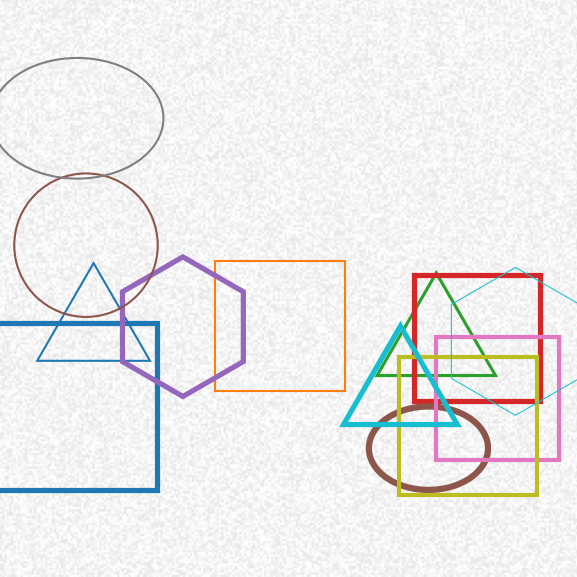[{"shape": "triangle", "thickness": 1, "radius": 0.56, "center": [0.162, 0.431]}, {"shape": "square", "thickness": 2.5, "radius": 0.73, "center": [0.126, 0.295]}, {"shape": "square", "thickness": 1, "radius": 0.56, "center": [0.484, 0.435]}, {"shape": "triangle", "thickness": 1.5, "radius": 0.59, "center": [0.755, 0.408]}, {"shape": "square", "thickness": 2.5, "radius": 0.55, "center": [0.826, 0.413]}, {"shape": "hexagon", "thickness": 2.5, "radius": 0.6, "center": [0.317, 0.433]}, {"shape": "oval", "thickness": 3, "radius": 0.52, "center": [0.742, 0.223]}, {"shape": "circle", "thickness": 1, "radius": 0.62, "center": [0.149, 0.575]}, {"shape": "square", "thickness": 2, "radius": 0.53, "center": [0.862, 0.309]}, {"shape": "oval", "thickness": 1, "radius": 0.75, "center": [0.134, 0.794]}, {"shape": "square", "thickness": 2, "radius": 0.6, "center": [0.81, 0.261]}, {"shape": "hexagon", "thickness": 0.5, "radius": 0.64, "center": [0.892, 0.408]}, {"shape": "triangle", "thickness": 2.5, "radius": 0.57, "center": [0.693, 0.321]}]